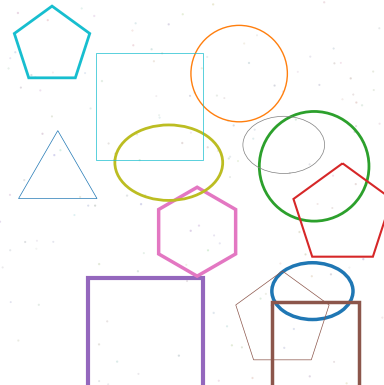[{"shape": "oval", "thickness": 2.5, "radius": 0.53, "center": [0.812, 0.244]}, {"shape": "triangle", "thickness": 0.5, "radius": 0.59, "center": [0.15, 0.543]}, {"shape": "circle", "thickness": 1, "radius": 0.63, "center": [0.621, 0.809]}, {"shape": "circle", "thickness": 2, "radius": 0.71, "center": [0.816, 0.568]}, {"shape": "pentagon", "thickness": 1.5, "radius": 0.67, "center": [0.89, 0.442]}, {"shape": "square", "thickness": 3, "radius": 0.74, "center": [0.378, 0.13]}, {"shape": "square", "thickness": 2.5, "radius": 0.56, "center": [0.819, 0.102]}, {"shape": "pentagon", "thickness": 0.5, "radius": 0.64, "center": [0.734, 0.169]}, {"shape": "hexagon", "thickness": 2.5, "radius": 0.58, "center": [0.512, 0.398]}, {"shape": "oval", "thickness": 0.5, "radius": 0.53, "center": [0.737, 0.624]}, {"shape": "oval", "thickness": 2, "radius": 0.7, "center": [0.438, 0.577]}, {"shape": "square", "thickness": 0.5, "radius": 0.7, "center": [0.388, 0.724]}, {"shape": "pentagon", "thickness": 2, "radius": 0.51, "center": [0.135, 0.881]}]